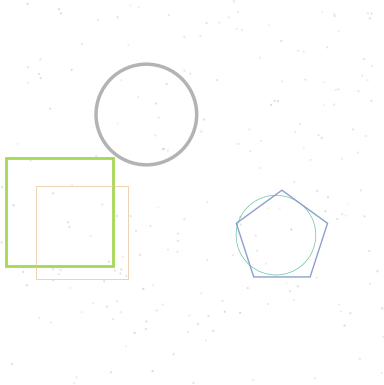[{"shape": "circle", "thickness": 0.5, "radius": 0.52, "center": [0.717, 0.389]}, {"shape": "pentagon", "thickness": 1, "radius": 0.62, "center": [0.732, 0.381]}, {"shape": "square", "thickness": 2, "radius": 0.7, "center": [0.155, 0.45]}, {"shape": "square", "thickness": 0.5, "radius": 0.6, "center": [0.213, 0.395]}, {"shape": "circle", "thickness": 2.5, "radius": 0.65, "center": [0.38, 0.703]}]